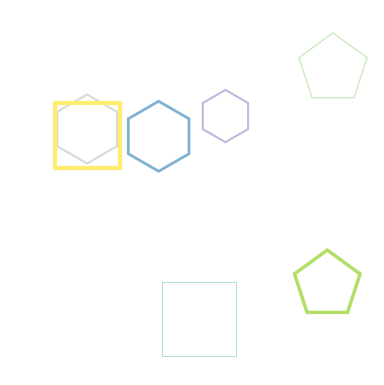[{"shape": "square", "thickness": 0.5, "radius": 0.48, "center": [0.517, 0.171]}, {"shape": "hexagon", "thickness": 1.5, "radius": 0.34, "center": [0.586, 0.699]}, {"shape": "hexagon", "thickness": 2, "radius": 0.45, "center": [0.412, 0.646]}, {"shape": "pentagon", "thickness": 2.5, "radius": 0.45, "center": [0.85, 0.261]}, {"shape": "hexagon", "thickness": 1.5, "radius": 0.45, "center": [0.226, 0.665]}, {"shape": "pentagon", "thickness": 1, "radius": 0.46, "center": [0.865, 0.821]}, {"shape": "square", "thickness": 3, "radius": 0.42, "center": [0.228, 0.647]}]